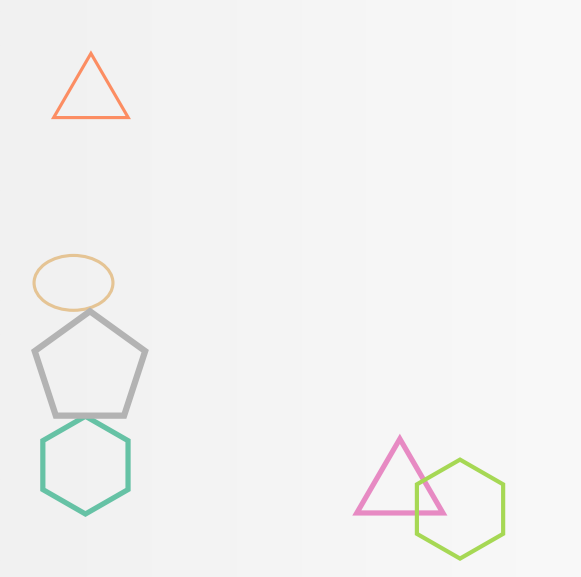[{"shape": "hexagon", "thickness": 2.5, "radius": 0.42, "center": [0.147, 0.194]}, {"shape": "triangle", "thickness": 1.5, "radius": 0.37, "center": [0.156, 0.833]}, {"shape": "triangle", "thickness": 2.5, "radius": 0.43, "center": [0.688, 0.154]}, {"shape": "hexagon", "thickness": 2, "radius": 0.43, "center": [0.791, 0.118]}, {"shape": "oval", "thickness": 1.5, "radius": 0.34, "center": [0.126, 0.509]}, {"shape": "pentagon", "thickness": 3, "radius": 0.5, "center": [0.155, 0.36]}]